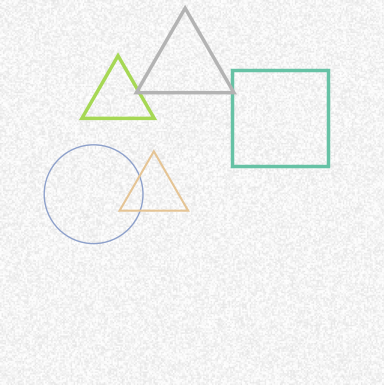[{"shape": "square", "thickness": 2.5, "radius": 0.62, "center": [0.727, 0.693]}, {"shape": "circle", "thickness": 1, "radius": 0.64, "center": [0.243, 0.496]}, {"shape": "triangle", "thickness": 2.5, "radius": 0.54, "center": [0.307, 0.747]}, {"shape": "triangle", "thickness": 1.5, "radius": 0.51, "center": [0.4, 0.504]}, {"shape": "triangle", "thickness": 2.5, "radius": 0.73, "center": [0.481, 0.832]}]